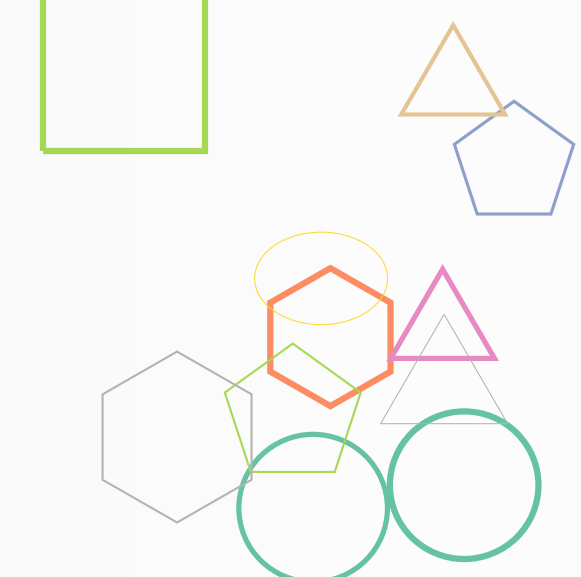[{"shape": "circle", "thickness": 3, "radius": 0.64, "center": [0.799, 0.159]}, {"shape": "circle", "thickness": 2.5, "radius": 0.64, "center": [0.539, 0.119]}, {"shape": "hexagon", "thickness": 3, "radius": 0.6, "center": [0.568, 0.415]}, {"shape": "pentagon", "thickness": 1.5, "radius": 0.54, "center": [0.884, 0.716]}, {"shape": "triangle", "thickness": 2.5, "radius": 0.52, "center": [0.761, 0.43]}, {"shape": "square", "thickness": 3, "radius": 0.7, "center": [0.213, 0.876]}, {"shape": "pentagon", "thickness": 1, "radius": 0.61, "center": [0.504, 0.281]}, {"shape": "oval", "thickness": 0.5, "radius": 0.57, "center": [0.552, 0.517]}, {"shape": "triangle", "thickness": 2, "radius": 0.52, "center": [0.78, 0.852]}, {"shape": "triangle", "thickness": 0.5, "radius": 0.63, "center": [0.764, 0.329]}, {"shape": "hexagon", "thickness": 1, "radius": 0.74, "center": [0.305, 0.242]}]